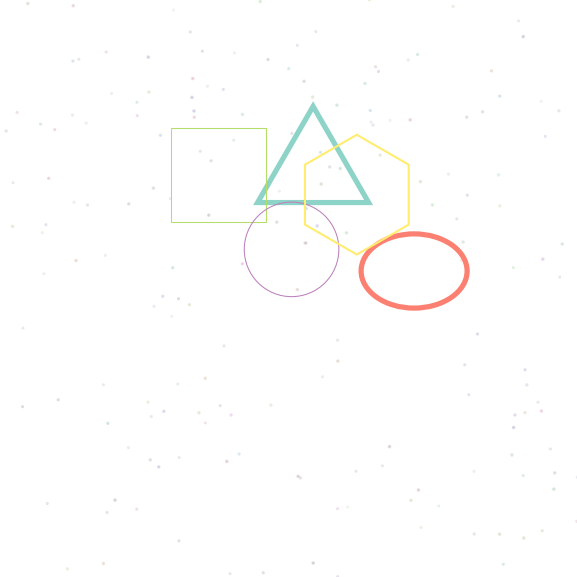[{"shape": "triangle", "thickness": 2.5, "radius": 0.55, "center": [0.542, 0.704]}, {"shape": "oval", "thickness": 2.5, "radius": 0.46, "center": [0.717, 0.53]}, {"shape": "square", "thickness": 0.5, "radius": 0.41, "center": [0.379, 0.696]}, {"shape": "circle", "thickness": 0.5, "radius": 0.41, "center": [0.505, 0.567]}, {"shape": "hexagon", "thickness": 1, "radius": 0.52, "center": [0.618, 0.662]}]